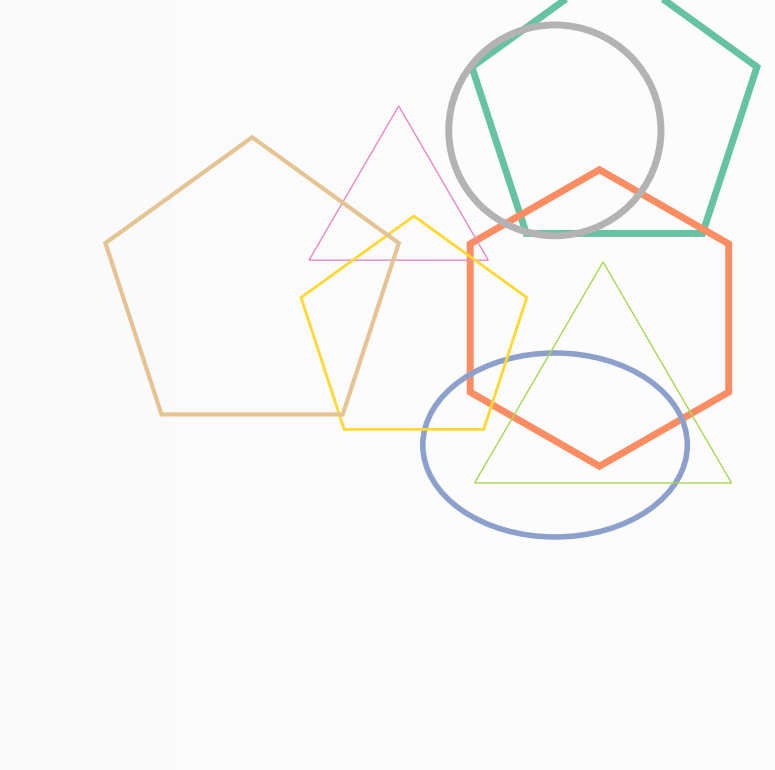[{"shape": "pentagon", "thickness": 2.5, "radius": 0.97, "center": [0.793, 0.853]}, {"shape": "hexagon", "thickness": 2.5, "radius": 0.96, "center": [0.773, 0.587]}, {"shape": "oval", "thickness": 2, "radius": 0.85, "center": [0.716, 0.422]}, {"shape": "triangle", "thickness": 0.5, "radius": 0.67, "center": [0.514, 0.729]}, {"shape": "triangle", "thickness": 0.5, "radius": 0.96, "center": [0.778, 0.468]}, {"shape": "pentagon", "thickness": 1, "radius": 0.77, "center": [0.534, 0.566]}, {"shape": "pentagon", "thickness": 1.5, "radius": 0.99, "center": [0.325, 0.623]}, {"shape": "circle", "thickness": 2.5, "radius": 0.68, "center": [0.716, 0.831]}]